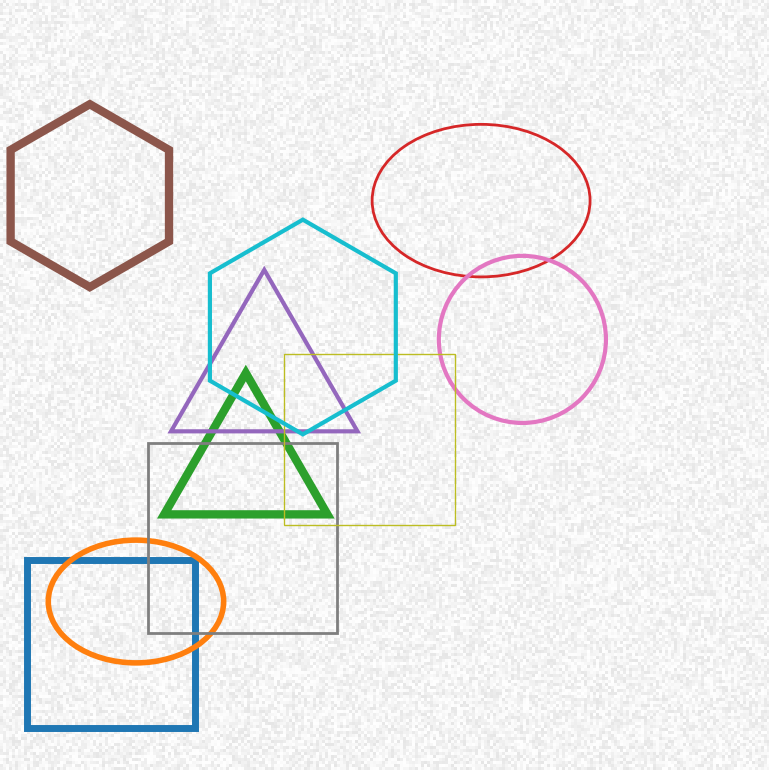[{"shape": "square", "thickness": 2.5, "radius": 0.55, "center": [0.144, 0.164]}, {"shape": "oval", "thickness": 2, "radius": 0.57, "center": [0.177, 0.219]}, {"shape": "triangle", "thickness": 3, "radius": 0.61, "center": [0.319, 0.393]}, {"shape": "oval", "thickness": 1, "radius": 0.71, "center": [0.625, 0.739]}, {"shape": "triangle", "thickness": 1.5, "radius": 0.7, "center": [0.343, 0.51]}, {"shape": "hexagon", "thickness": 3, "radius": 0.59, "center": [0.117, 0.746]}, {"shape": "circle", "thickness": 1.5, "radius": 0.54, "center": [0.678, 0.559]}, {"shape": "square", "thickness": 1, "radius": 0.62, "center": [0.315, 0.301]}, {"shape": "square", "thickness": 0.5, "radius": 0.56, "center": [0.48, 0.429]}, {"shape": "hexagon", "thickness": 1.5, "radius": 0.7, "center": [0.393, 0.575]}]